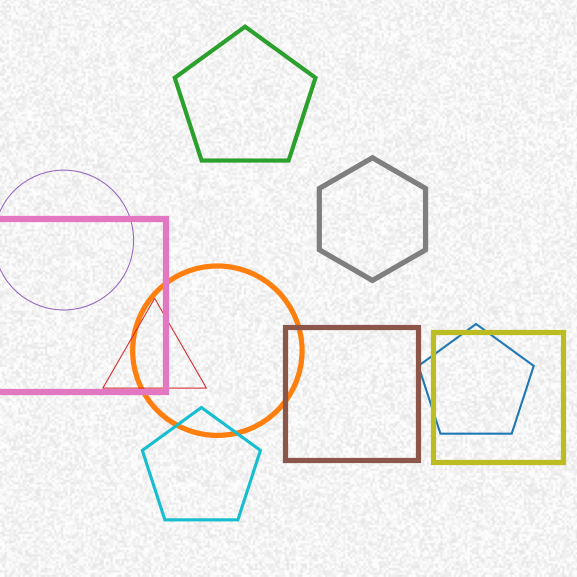[{"shape": "pentagon", "thickness": 1, "radius": 0.52, "center": [0.824, 0.333]}, {"shape": "circle", "thickness": 2.5, "radius": 0.73, "center": [0.376, 0.392]}, {"shape": "pentagon", "thickness": 2, "radius": 0.64, "center": [0.424, 0.825]}, {"shape": "triangle", "thickness": 0.5, "radius": 0.52, "center": [0.268, 0.379]}, {"shape": "circle", "thickness": 0.5, "radius": 0.61, "center": [0.11, 0.583]}, {"shape": "square", "thickness": 2.5, "radius": 0.58, "center": [0.609, 0.318]}, {"shape": "square", "thickness": 3, "radius": 0.75, "center": [0.138, 0.47]}, {"shape": "hexagon", "thickness": 2.5, "radius": 0.53, "center": [0.645, 0.62]}, {"shape": "square", "thickness": 2.5, "radius": 0.56, "center": [0.863, 0.311]}, {"shape": "pentagon", "thickness": 1.5, "radius": 0.54, "center": [0.349, 0.186]}]